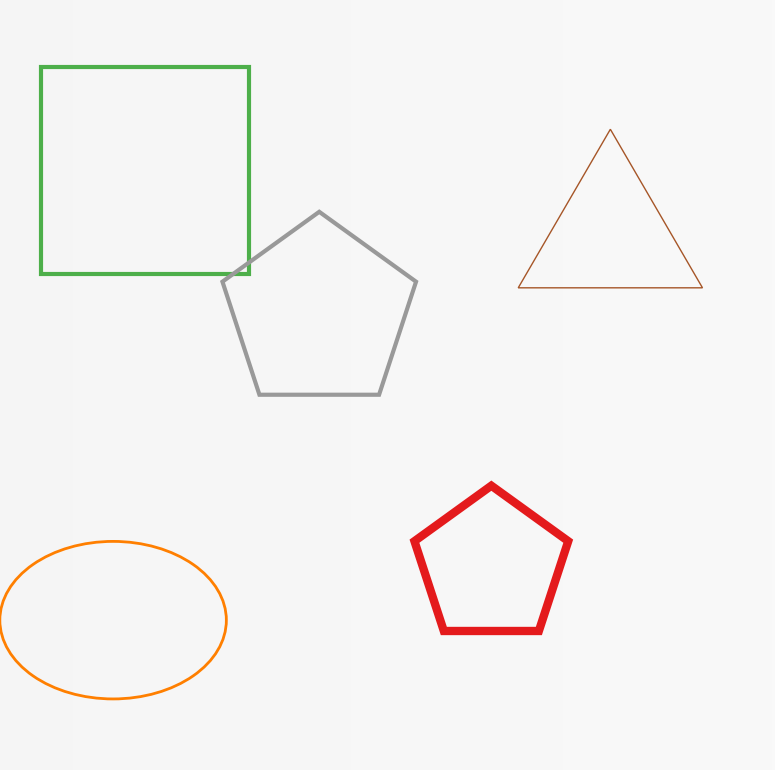[{"shape": "pentagon", "thickness": 3, "radius": 0.52, "center": [0.634, 0.265]}, {"shape": "square", "thickness": 1.5, "radius": 0.67, "center": [0.187, 0.778]}, {"shape": "oval", "thickness": 1, "radius": 0.73, "center": [0.146, 0.195]}, {"shape": "triangle", "thickness": 0.5, "radius": 0.69, "center": [0.788, 0.695]}, {"shape": "pentagon", "thickness": 1.5, "radius": 0.66, "center": [0.412, 0.594]}]